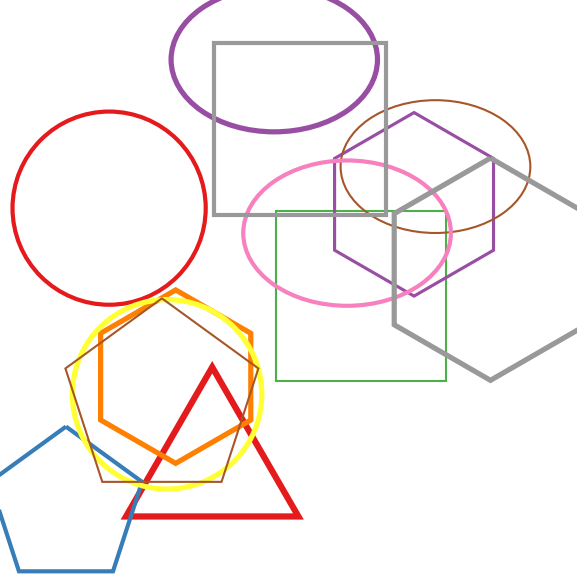[{"shape": "triangle", "thickness": 3, "radius": 0.86, "center": [0.367, 0.191]}, {"shape": "circle", "thickness": 2, "radius": 0.84, "center": [0.189, 0.639]}, {"shape": "pentagon", "thickness": 2, "radius": 0.69, "center": [0.114, 0.122]}, {"shape": "square", "thickness": 1, "radius": 0.73, "center": [0.625, 0.486]}, {"shape": "oval", "thickness": 2.5, "radius": 0.89, "center": [0.475, 0.896]}, {"shape": "hexagon", "thickness": 1.5, "radius": 0.79, "center": [0.717, 0.645]}, {"shape": "hexagon", "thickness": 2.5, "radius": 0.75, "center": [0.304, 0.347]}, {"shape": "circle", "thickness": 2.5, "radius": 0.82, "center": [0.289, 0.316]}, {"shape": "pentagon", "thickness": 1, "radius": 0.88, "center": [0.28, 0.307]}, {"shape": "oval", "thickness": 1, "radius": 0.82, "center": [0.754, 0.711]}, {"shape": "oval", "thickness": 2, "radius": 0.9, "center": [0.601, 0.595]}, {"shape": "hexagon", "thickness": 2.5, "radius": 0.96, "center": [0.849, 0.533]}, {"shape": "square", "thickness": 2, "radius": 0.74, "center": [0.52, 0.776]}]